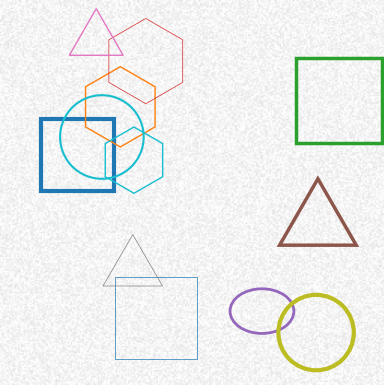[{"shape": "square", "thickness": 3, "radius": 0.47, "center": [0.201, 0.597]}, {"shape": "square", "thickness": 0.5, "radius": 0.53, "center": [0.405, 0.175]}, {"shape": "hexagon", "thickness": 1, "radius": 0.52, "center": [0.313, 0.723]}, {"shape": "square", "thickness": 2.5, "radius": 0.56, "center": [0.881, 0.739]}, {"shape": "hexagon", "thickness": 0.5, "radius": 0.55, "center": [0.379, 0.841]}, {"shape": "oval", "thickness": 2, "radius": 0.41, "center": [0.68, 0.192]}, {"shape": "triangle", "thickness": 2.5, "radius": 0.57, "center": [0.826, 0.421]}, {"shape": "triangle", "thickness": 1, "radius": 0.4, "center": [0.25, 0.897]}, {"shape": "triangle", "thickness": 0.5, "radius": 0.45, "center": [0.345, 0.302]}, {"shape": "circle", "thickness": 3, "radius": 0.49, "center": [0.821, 0.136]}, {"shape": "hexagon", "thickness": 1, "radius": 0.43, "center": [0.348, 0.584]}, {"shape": "circle", "thickness": 1.5, "radius": 0.54, "center": [0.265, 0.644]}]